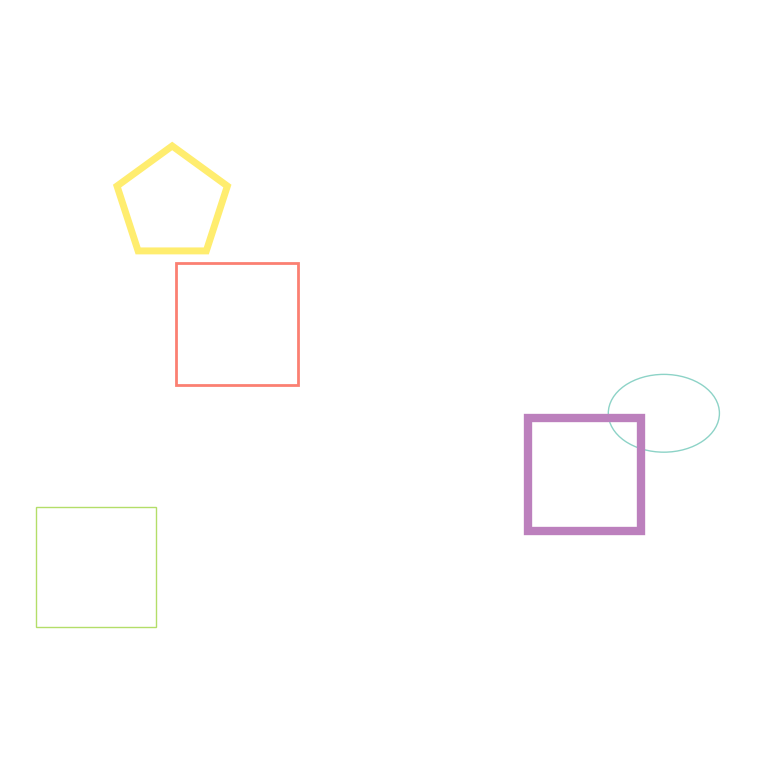[{"shape": "oval", "thickness": 0.5, "radius": 0.36, "center": [0.862, 0.463]}, {"shape": "square", "thickness": 1, "radius": 0.4, "center": [0.307, 0.579]}, {"shape": "square", "thickness": 0.5, "radius": 0.39, "center": [0.125, 0.264]}, {"shape": "square", "thickness": 3, "radius": 0.37, "center": [0.759, 0.384]}, {"shape": "pentagon", "thickness": 2.5, "radius": 0.38, "center": [0.224, 0.735]}]